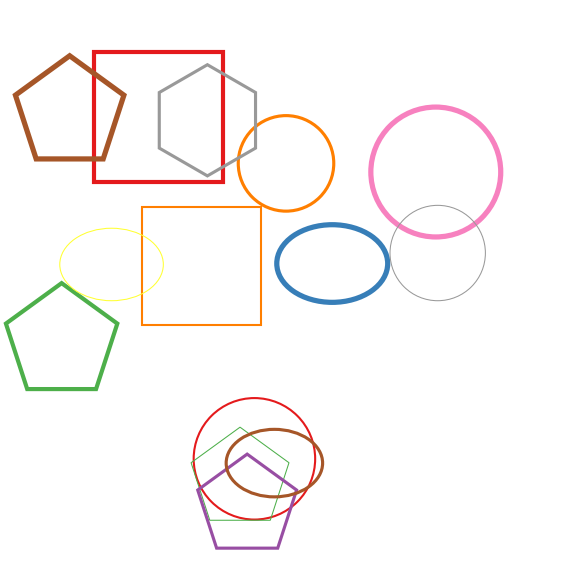[{"shape": "square", "thickness": 2, "radius": 0.56, "center": [0.274, 0.796]}, {"shape": "circle", "thickness": 1, "radius": 0.53, "center": [0.441, 0.205]}, {"shape": "oval", "thickness": 2.5, "radius": 0.48, "center": [0.575, 0.543]}, {"shape": "pentagon", "thickness": 2, "radius": 0.51, "center": [0.107, 0.407]}, {"shape": "pentagon", "thickness": 0.5, "radius": 0.45, "center": [0.416, 0.17]}, {"shape": "pentagon", "thickness": 1.5, "radius": 0.45, "center": [0.428, 0.123]}, {"shape": "square", "thickness": 1, "radius": 0.51, "center": [0.349, 0.539]}, {"shape": "circle", "thickness": 1.5, "radius": 0.41, "center": [0.495, 0.716]}, {"shape": "oval", "thickness": 0.5, "radius": 0.45, "center": [0.193, 0.541]}, {"shape": "pentagon", "thickness": 2.5, "radius": 0.49, "center": [0.121, 0.804]}, {"shape": "oval", "thickness": 1.5, "radius": 0.42, "center": [0.475, 0.197]}, {"shape": "circle", "thickness": 2.5, "radius": 0.56, "center": [0.755, 0.701]}, {"shape": "circle", "thickness": 0.5, "radius": 0.41, "center": [0.758, 0.561]}, {"shape": "hexagon", "thickness": 1.5, "radius": 0.48, "center": [0.359, 0.791]}]